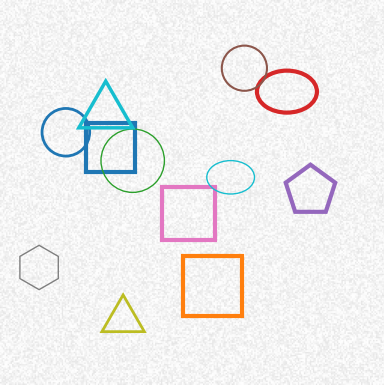[{"shape": "circle", "thickness": 2, "radius": 0.31, "center": [0.171, 0.656]}, {"shape": "square", "thickness": 3, "radius": 0.32, "center": [0.287, 0.618]}, {"shape": "square", "thickness": 3, "radius": 0.39, "center": [0.552, 0.258]}, {"shape": "circle", "thickness": 1, "radius": 0.41, "center": [0.345, 0.583]}, {"shape": "oval", "thickness": 3, "radius": 0.39, "center": [0.745, 0.762]}, {"shape": "pentagon", "thickness": 3, "radius": 0.34, "center": [0.806, 0.505]}, {"shape": "circle", "thickness": 1.5, "radius": 0.29, "center": [0.635, 0.823]}, {"shape": "square", "thickness": 3, "radius": 0.34, "center": [0.49, 0.445]}, {"shape": "hexagon", "thickness": 1, "radius": 0.29, "center": [0.102, 0.305]}, {"shape": "triangle", "thickness": 2, "radius": 0.32, "center": [0.32, 0.17]}, {"shape": "triangle", "thickness": 2.5, "radius": 0.4, "center": [0.275, 0.708]}, {"shape": "oval", "thickness": 1, "radius": 0.31, "center": [0.599, 0.539]}]